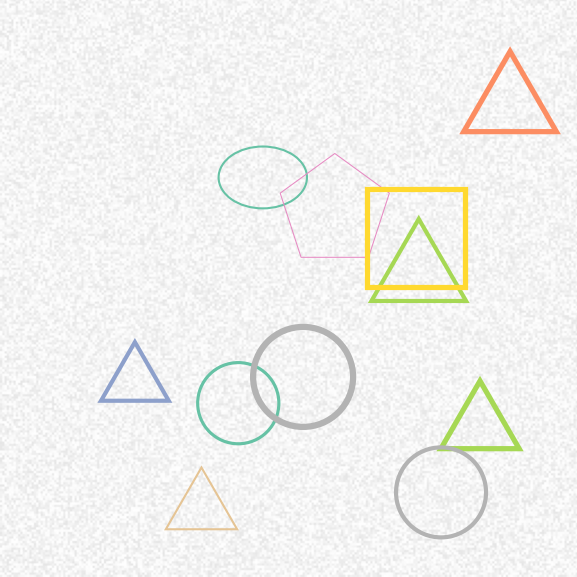[{"shape": "circle", "thickness": 1.5, "radius": 0.35, "center": [0.413, 0.301]}, {"shape": "oval", "thickness": 1, "radius": 0.38, "center": [0.455, 0.692]}, {"shape": "triangle", "thickness": 2.5, "radius": 0.46, "center": [0.883, 0.817]}, {"shape": "triangle", "thickness": 2, "radius": 0.34, "center": [0.234, 0.339]}, {"shape": "pentagon", "thickness": 0.5, "radius": 0.5, "center": [0.58, 0.634]}, {"shape": "triangle", "thickness": 2.5, "radius": 0.39, "center": [0.831, 0.261]}, {"shape": "triangle", "thickness": 2, "radius": 0.47, "center": [0.725, 0.525]}, {"shape": "square", "thickness": 2.5, "radius": 0.42, "center": [0.721, 0.586]}, {"shape": "triangle", "thickness": 1, "radius": 0.36, "center": [0.349, 0.118]}, {"shape": "circle", "thickness": 2, "radius": 0.39, "center": [0.764, 0.147]}, {"shape": "circle", "thickness": 3, "radius": 0.43, "center": [0.525, 0.346]}]